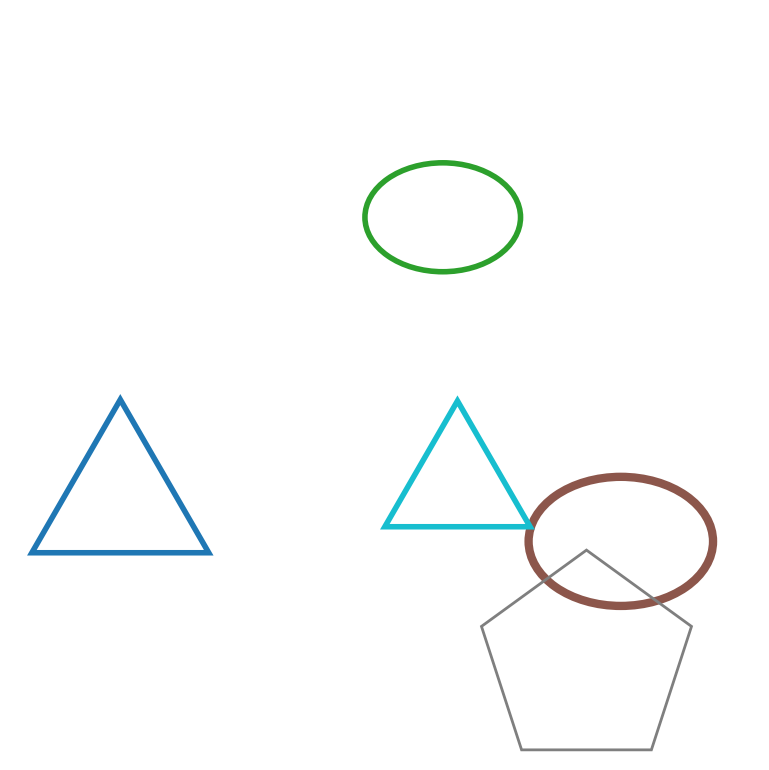[{"shape": "triangle", "thickness": 2, "radius": 0.66, "center": [0.156, 0.348]}, {"shape": "oval", "thickness": 2, "radius": 0.51, "center": [0.575, 0.718]}, {"shape": "oval", "thickness": 3, "radius": 0.6, "center": [0.806, 0.297]}, {"shape": "pentagon", "thickness": 1, "radius": 0.72, "center": [0.762, 0.142]}, {"shape": "triangle", "thickness": 2, "radius": 0.54, "center": [0.594, 0.37]}]